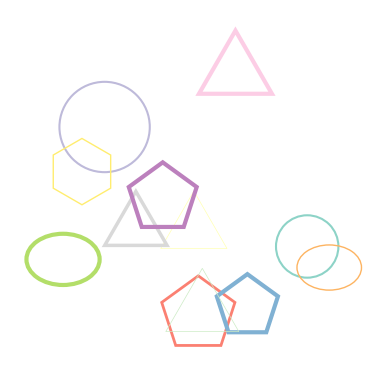[{"shape": "circle", "thickness": 1.5, "radius": 0.41, "center": [0.798, 0.36]}, {"shape": "triangle", "thickness": 0.5, "radius": 0.5, "center": [0.504, 0.404]}, {"shape": "circle", "thickness": 1.5, "radius": 0.59, "center": [0.272, 0.67]}, {"shape": "pentagon", "thickness": 2, "radius": 0.5, "center": [0.515, 0.184]}, {"shape": "pentagon", "thickness": 3, "radius": 0.42, "center": [0.643, 0.205]}, {"shape": "oval", "thickness": 1, "radius": 0.42, "center": [0.855, 0.305]}, {"shape": "oval", "thickness": 3, "radius": 0.48, "center": [0.164, 0.326]}, {"shape": "triangle", "thickness": 3, "radius": 0.55, "center": [0.612, 0.811]}, {"shape": "triangle", "thickness": 2.5, "radius": 0.47, "center": [0.353, 0.409]}, {"shape": "pentagon", "thickness": 3, "radius": 0.46, "center": [0.423, 0.486]}, {"shape": "triangle", "thickness": 0.5, "radius": 0.55, "center": [0.525, 0.193]}, {"shape": "hexagon", "thickness": 1, "radius": 0.43, "center": [0.213, 0.554]}]